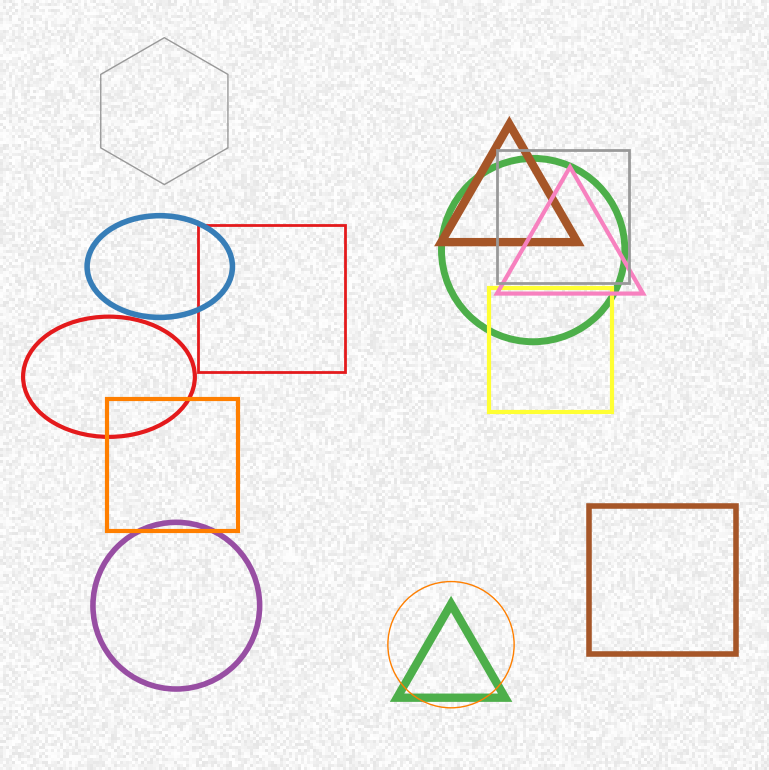[{"shape": "oval", "thickness": 1.5, "radius": 0.56, "center": [0.142, 0.511]}, {"shape": "square", "thickness": 1, "radius": 0.48, "center": [0.353, 0.612]}, {"shape": "oval", "thickness": 2, "radius": 0.47, "center": [0.208, 0.654]}, {"shape": "triangle", "thickness": 3, "radius": 0.41, "center": [0.586, 0.134]}, {"shape": "circle", "thickness": 2.5, "radius": 0.6, "center": [0.692, 0.675]}, {"shape": "circle", "thickness": 2, "radius": 0.54, "center": [0.229, 0.213]}, {"shape": "circle", "thickness": 0.5, "radius": 0.41, "center": [0.586, 0.163]}, {"shape": "square", "thickness": 1.5, "radius": 0.43, "center": [0.224, 0.396]}, {"shape": "square", "thickness": 1.5, "radius": 0.4, "center": [0.715, 0.545]}, {"shape": "triangle", "thickness": 3, "radius": 0.51, "center": [0.662, 0.737]}, {"shape": "square", "thickness": 2, "radius": 0.48, "center": [0.861, 0.247]}, {"shape": "triangle", "thickness": 1.5, "radius": 0.55, "center": [0.74, 0.674]}, {"shape": "square", "thickness": 1, "radius": 0.43, "center": [0.731, 0.719]}, {"shape": "hexagon", "thickness": 0.5, "radius": 0.48, "center": [0.213, 0.856]}]